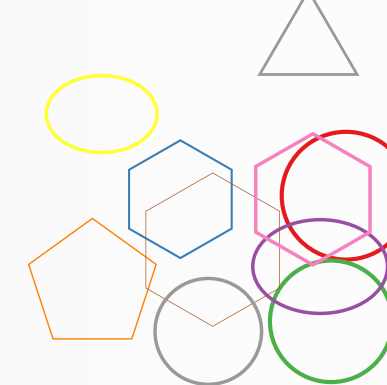[{"shape": "circle", "thickness": 3, "radius": 0.83, "center": [0.893, 0.492]}, {"shape": "hexagon", "thickness": 1.5, "radius": 0.76, "center": [0.465, 0.483]}, {"shape": "circle", "thickness": 3, "radius": 0.79, "center": [0.854, 0.165]}, {"shape": "oval", "thickness": 2.5, "radius": 0.87, "center": [0.826, 0.308]}, {"shape": "pentagon", "thickness": 1, "radius": 0.86, "center": [0.238, 0.26]}, {"shape": "oval", "thickness": 2.5, "radius": 0.71, "center": [0.262, 0.704]}, {"shape": "hexagon", "thickness": 0.5, "radius": 1.0, "center": [0.549, 0.352]}, {"shape": "hexagon", "thickness": 2.5, "radius": 0.85, "center": [0.807, 0.482]}, {"shape": "circle", "thickness": 2.5, "radius": 0.69, "center": [0.538, 0.139]}, {"shape": "triangle", "thickness": 2, "radius": 0.73, "center": [0.796, 0.879]}]